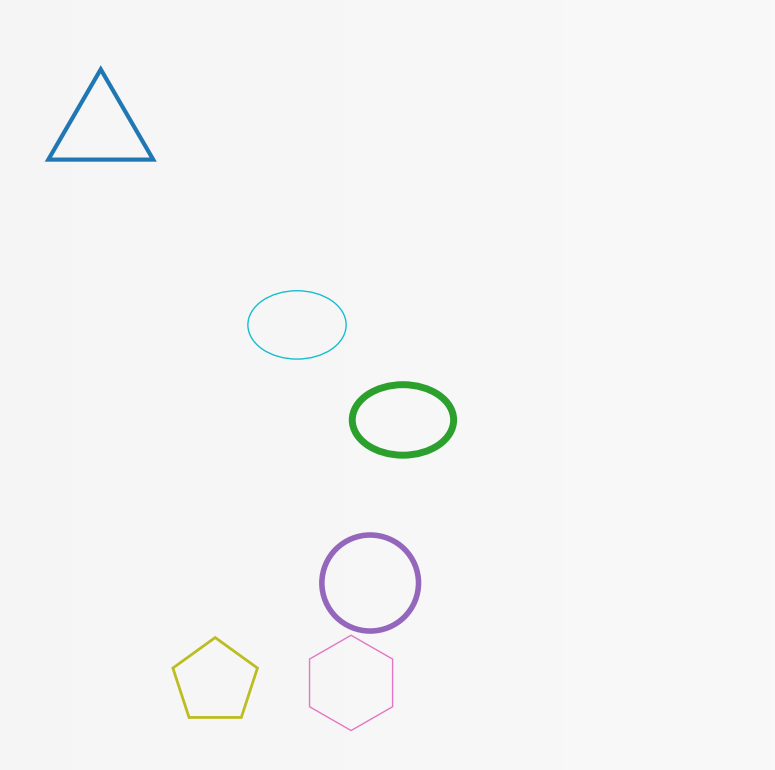[{"shape": "triangle", "thickness": 1.5, "radius": 0.39, "center": [0.13, 0.832]}, {"shape": "oval", "thickness": 2.5, "radius": 0.33, "center": [0.52, 0.455]}, {"shape": "circle", "thickness": 2, "radius": 0.31, "center": [0.478, 0.243]}, {"shape": "hexagon", "thickness": 0.5, "radius": 0.31, "center": [0.453, 0.113]}, {"shape": "pentagon", "thickness": 1, "radius": 0.29, "center": [0.278, 0.115]}, {"shape": "oval", "thickness": 0.5, "radius": 0.32, "center": [0.383, 0.578]}]